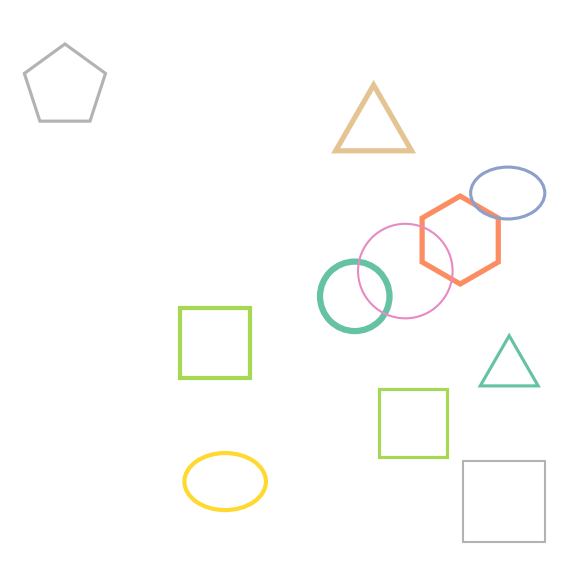[{"shape": "triangle", "thickness": 1.5, "radius": 0.29, "center": [0.882, 0.36]}, {"shape": "circle", "thickness": 3, "radius": 0.3, "center": [0.614, 0.486]}, {"shape": "hexagon", "thickness": 2.5, "radius": 0.38, "center": [0.797, 0.583]}, {"shape": "oval", "thickness": 1.5, "radius": 0.32, "center": [0.879, 0.665]}, {"shape": "circle", "thickness": 1, "radius": 0.41, "center": [0.702, 0.53]}, {"shape": "square", "thickness": 1.5, "radius": 0.29, "center": [0.715, 0.267]}, {"shape": "square", "thickness": 2, "radius": 0.3, "center": [0.372, 0.405]}, {"shape": "oval", "thickness": 2, "radius": 0.35, "center": [0.39, 0.165]}, {"shape": "triangle", "thickness": 2.5, "radius": 0.38, "center": [0.647, 0.776]}, {"shape": "square", "thickness": 1, "radius": 0.35, "center": [0.872, 0.131]}, {"shape": "pentagon", "thickness": 1.5, "radius": 0.37, "center": [0.112, 0.849]}]